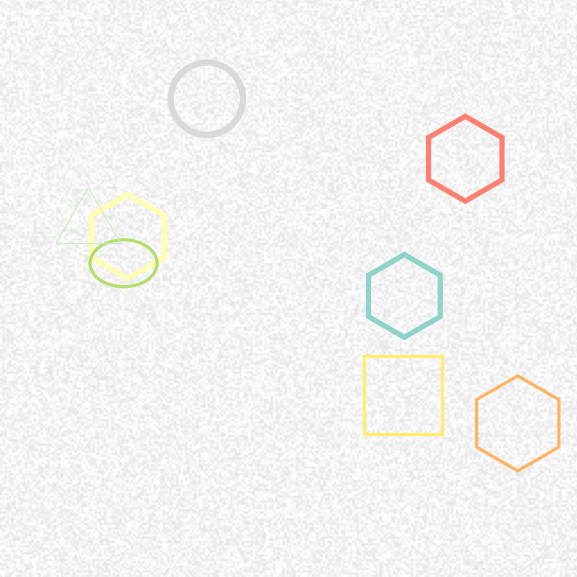[{"shape": "hexagon", "thickness": 2.5, "radius": 0.36, "center": [0.7, 0.487]}, {"shape": "hexagon", "thickness": 2.5, "radius": 0.36, "center": [0.221, 0.59]}, {"shape": "hexagon", "thickness": 2.5, "radius": 0.37, "center": [0.806, 0.724]}, {"shape": "hexagon", "thickness": 1.5, "radius": 0.41, "center": [0.897, 0.266]}, {"shape": "oval", "thickness": 1.5, "radius": 0.29, "center": [0.214, 0.543]}, {"shape": "circle", "thickness": 3, "radius": 0.31, "center": [0.358, 0.828]}, {"shape": "triangle", "thickness": 0.5, "radius": 0.32, "center": [0.153, 0.61]}, {"shape": "square", "thickness": 1.5, "radius": 0.34, "center": [0.698, 0.315]}]